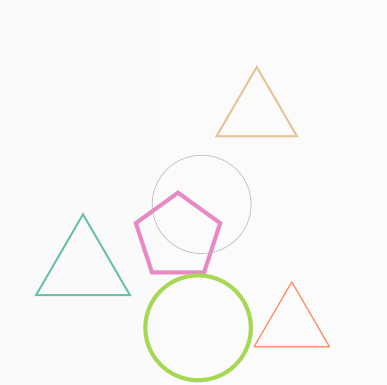[{"shape": "triangle", "thickness": 1.5, "radius": 0.7, "center": [0.214, 0.303]}, {"shape": "triangle", "thickness": 1, "radius": 0.56, "center": [0.753, 0.155]}, {"shape": "pentagon", "thickness": 3, "radius": 0.57, "center": [0.459, 0.385]}, {"shape": "circle", "thickness": 3, "radius": 0.68, "center": [0.511, 0.149]}, {"shape": "triangle", "thickness": 1.5, "radius": 0.6, "center": [0.663, 0.706]}, {"shape": "circle", "thickness": 0.5, "radius": 0.64, "center": [0.52, 0.469]}]